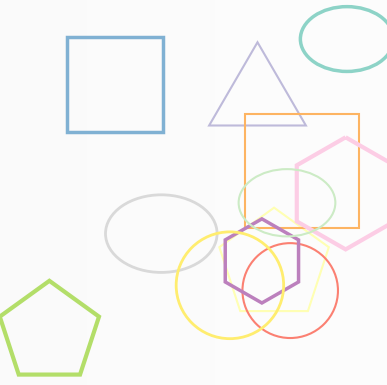[{"shape": "oval", "thickness": 2.5, "radius": 0.6, "center": [0.895, 0.899]}, {"shape": "pentagon", "thickness": 1.5, "radius": 0.74, "center": [0.707, 0.312]}, {"shape": "triangle", "thickness": 1.5, "radius": 0.72, "center": [0.665, 0.746]}, {"shape": "circle", "thickness": 1.5, "radius": 0.62, "center": [0.749, 0.245]}, {"shape": "square", "thickness": 2.5, "radius": 0.62, "center": [0.296, 0.781]}, {"shape": "square", "thickness": 1.5, "radius": 0.73, "center": [0.778, 0.556]}, {"shape": "pentagon", "thickness": 3, "radius": 0.67, "center": [0.127, 0.136]}, {"shape": "hexagon", "thickness": 3, "radius": 0.73, "center": [0.892, 0.498]}, {"shape": "oval", "thickness": 2, "radius": 0.72, "center": [0.416, 0.393]}, {"shape": "hexagon", "thickness": 2.5, "radius": 0.55, "center": [0.676, 0.322]}, {"shape": "oval", "thickness": 1.5, "radius": 0.62, "center": [0.741, 0.473]}, {"shape": "circle", "thickness": 2, "radius": 0.69, "center": [0.593, 0.259]}]